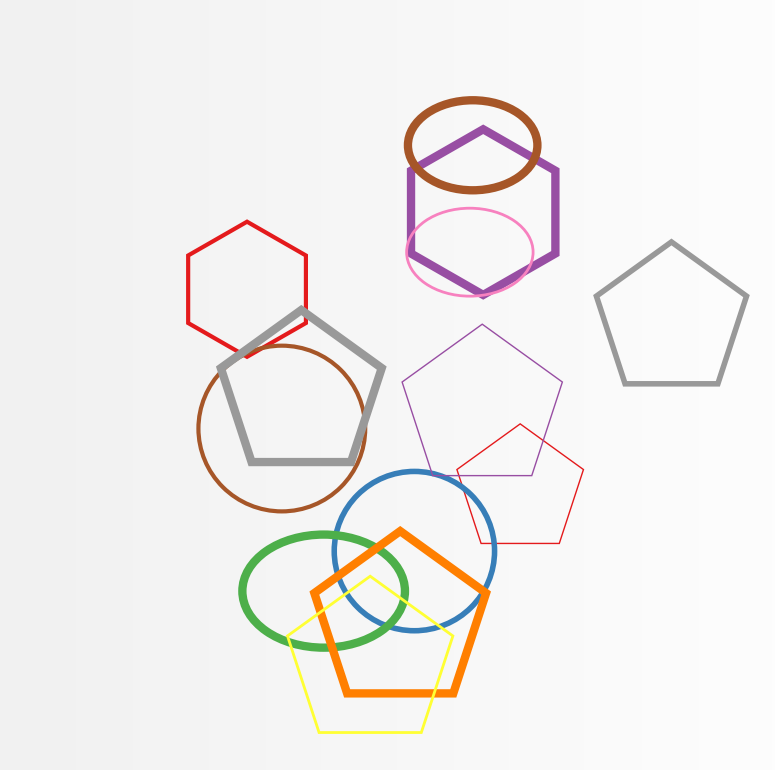[{"shape": "pentagon", "thickness": 0.5, "radius": 0.43, "center": [0.671, 0.364]}, {"shape": "hexagon", "thickness": 1.5, "radius": 0.44, "center": [0.319, 0.624]}, {"shape": "circle", "thickness": 2, "radius": 0.52, "center": [0.535, 0.284]}, {"shape": "oval", "thickness": 3, "radius": 0.52, "center": [0.418, 0.232]}, {"shape": "hexagon", "thickness": 3, "radius": 0.54, "center": [0.623, 0.725]}, {"shape": "pentagon", "thickness": 0.5, "radius": 0.54, "center": [0.622, 0.47]}, {"shape": "pentagon", "thickness": 3, "radius": 0.58, "center": [0.516, 0.194]}, {"shape": "pentagon", "thickness": 1, "radius": 0.56, "center": [0.478, 0.139]}, {"shape": "circle", "thickness": 1.5, "radius": 0.54, "center": [0.364, 0.443]}, {"shape": "oval", "thickness": 3, "radius": 0.42, "center": [0.61, 0.811]}, {"shape": "oval", "thickness": 1, "radius": 0.41, "center": [0.606, 0.672]}, {"shape": "pentagon", "thickness": 3, "radius": 0.55, "center": [0.389, 0.488]}, {"shape": "pentagon", "thickness": 2, "radius": 0.51, "center": [0.866, 0.584]}]